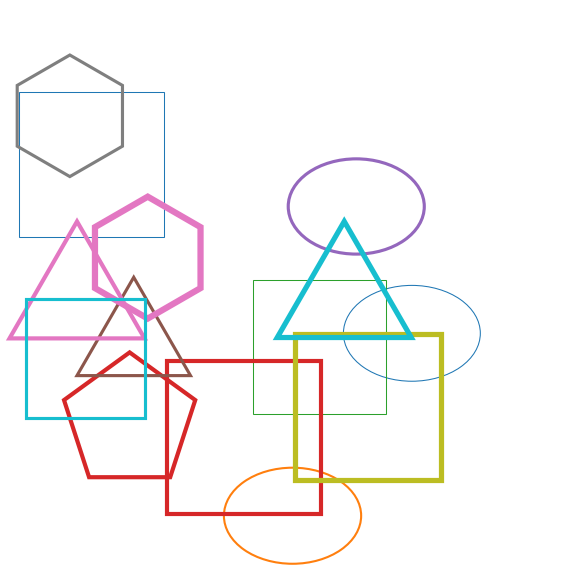[{"shape": "oval", "thickness": 0.5, "radius": 0.59, "center": [0.713, 0.422]}, {"shape": "square", "thickness": 0.5, "radius": 0.63, "center": [0.159, 0.714]}, {"shape": "oval", "thickness": 1, "radius": 0.59, "center": [0.507, 0.106]}, {"shape": "square", "thickness": 0.5, "radius": 0.58, "center": [0.553, 0.398]}, {"shape": "pentagon", "thickness": 2, "radius": 0.6, "center": [0.224, 0.269]}, {"shape": "square", "thickness": 2, "radius": 0.67, "center": [0.422, 0.242]}, {"shape": "oval", "thickness": 1.5, "radius": 0.59, "center": [0.617, 0.642]}, {"shape": "triangle", "thickness": 1.5, "radius": 0.57, "center": [0.232, 0.405]}, {"shape": "hexagon", "thickness": 3, "radius": 0.53, "center": [0.256, 0.553]}, {"shape": "triangle", "thickness": 2, "radius": 0.67, "center": [0.133, 0.481]}, {"shape": "hexagon", "thickness": 1.5, "radius": 0.53, "center": [0.121, 0.799]}, {"shape": "square", "thickness": 2.5, "radius": 0.63, "center": [0.637, 0.294]}, {"shape": "square", "thickness": 1.5, "radius": 0.51, "center": [0.149, 0.378]}, {"shape": "triangle", "thickness": 2.5, "radius": 0.67, "center": [0.596, 0.482]}]